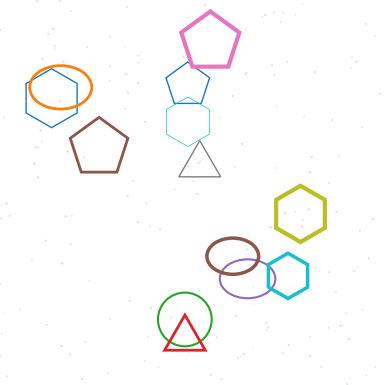[{"shape": "hexagon", "thickness": 1, "radius": 0.38, "center": [0.134, 0.745]}, {"shape": "pentagon", "thickness": 1, "radius": 0.3, "center": [0.488, 0.78]}, {"shape": "oval", "thickness": 2, "radius": 0.4, "center": [0.158, 0.773]}, {"shape": "circle", "thickness": 1.5, "radius": 0.35, "center": [0.48, 0.17]}, {"shape": "triangle", "thickness": 2, "radius": 0.3, "center": [0.48, 0.121]}, {"shape": "oval", "thickness": 1.5, "radius": 0.36, "center": [0.643, 0.276]}, {"shape": "pentagon", "thickness": 2, "radius": 0.39, "center": [0.257, 0.617]}, {"shape": "oval", "thickness": 2.5, "radius": 0.34, "center": [0.605, 0.335]}, {"shape": "pentagon", "thickness": 3, "radius": 0.4, "center": [0.546, 0.891]}, {"shape": "triangle", "thickness": 1, "radius": 0.31, "center": [0.519, 0.572]}, {"shape": "hexagon", "thickness": 3, "radius": 0.37, "center": [0.781, 0.444]}, {"shape": "hexagon", "thickness": 0.5, "radius": 0.32, "center": [0.488, 0.684]}, {"shape": "hexagon", "thickness": 2.5, "radius": 0.29, "center": [0.748, 0.283]}]